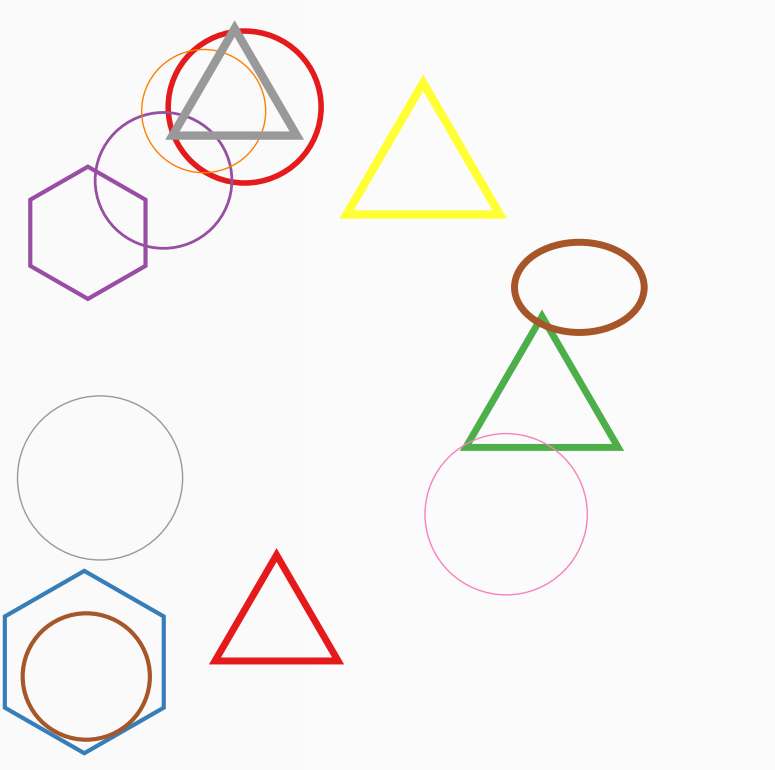[{"shape": "triangle", "thickness": 2.5, "radius": 0.46, "center": [0.357, 0.187]}, {"shape": "circle", "thickness": 2, "radius": 0.49, "center": [0.316, 0.861]}, {"shape": "hexagon", "thickness": 1.5, "radius": 0.59, "center": [0.109, 0.14]}, {"shape": "triangle", "thickness": 2.5, "radius": 0.57, "center": [0.699, 0.476]}, {"shape": "circle", "thickness": 1, "radius": 0.44, "center": [0.211, 0.766]}, {"shape": "hexagon", "thickness": 1.5, "radius": 0.43, "center": [0.113, 0.698]}, {"shape": "circle", "thickness": 0.5, "radius": 0.4, "center": [0.263, 0.856]}, {"shape": "triangle", "thickness": 3, "radius": 0.57, "center": [0.546, 0.778]}, {"shape": "oval", "thickness": 2.5, "radius": 0.42, "center": [0.748, 0.627]}, {"shape": "circle", "thickness": 1.5, "radius": 0.41, "center": [0.111, 0.121]}, {"shape": "circle", "thickness": 0.5, "radius": 0.52, "center": [0.653, 0.332]}, {"shape": "circle", "thickness": 0.5, "radius": 0.53, "center": [0.129, 0.379]}, {"shape": "triangle", "thickness": 3, "radius": 0.46, "center": [0.303, 0.87]}]